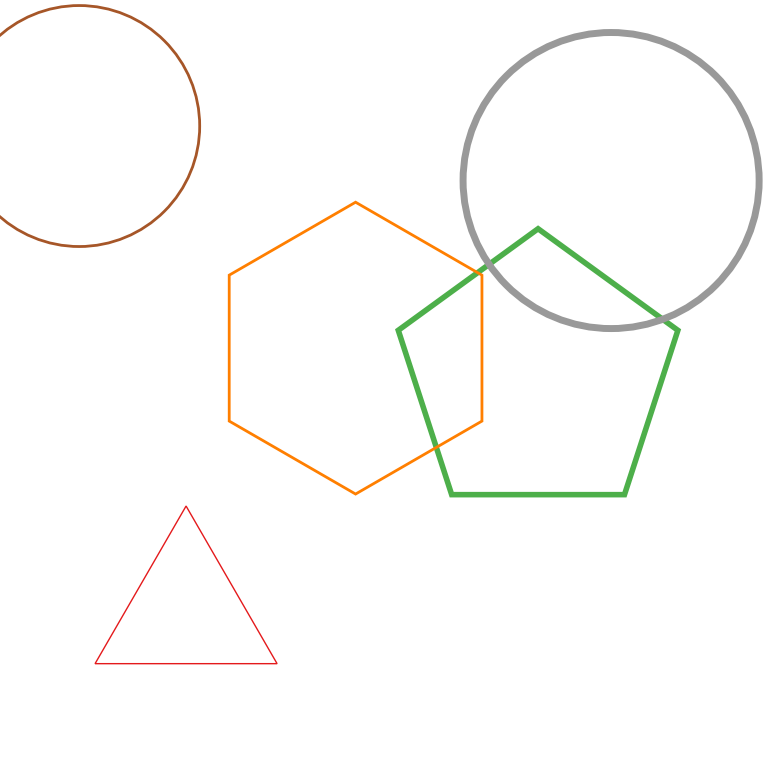[{"shape": "triangle", "thickness": 0.5, "radius": 0.68, "center": [0.242, 0.206]}, {"shape": "pentagon", "thickness": 2, "radius": 0.95, "center": [0.699, 0.512]}, {"shape": "hexagon", "thickness": 1, "radius": 0.95, "center": [0.462, 0.548]}, {"shape": "circle", "thickness": 1, "radius": 0.78, "center": [0.103, 0.836]}, {"shape": "circle", "thickness": 2.5, "radius": 0.96, "center": [0.794, 0.766]}]